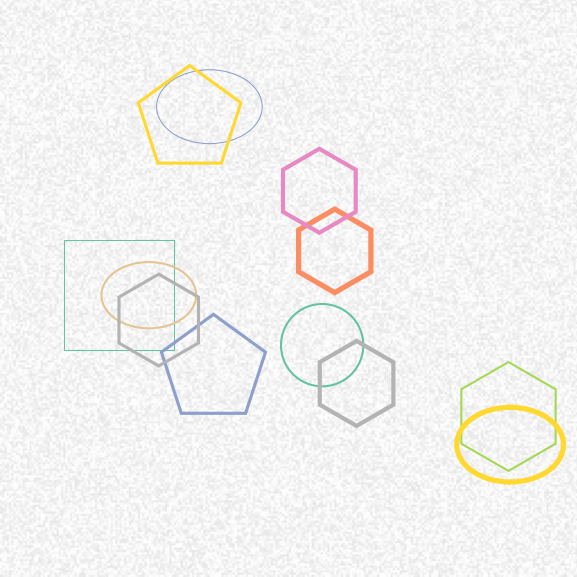[{"shape": "circle", "thickness": 1, "radius": 0.36, "center": [0.558, 0.401]}, {"shape": "square", "thickness": 0.5, "radius": 0.48, "center": [0.206, 0.489]}, {"shape": "hexagon", "thickness": 2.5, "radius": 0.36, "center": [0.58, 0.565]}, {"shape": "pentagon", "thickness": 1.5, "radius": 0.47, "center": [0.37, 0.36]}, {"shape": "oval", "thickness": 0.5, "radius": 0.46, "center": [0.363, 0.814]}, {"shape": "hexagon", "thickness": 2, "radius": 0.36, "center": [0.553, 0.669]}, {"shape": "hexagon", "thickness": 1, "radius": 0.47, "center": [0.88, 0.278]}, {"shape": "pentagon", "thickness": 1.5, "radius": 0.47, "center": [0.328, 0.792]}, {"shape": "oval", "thickness": 2.5, "radius": 0.46, "center": [0.883, 0.229]}, {"shape": "oval", "thickness": 1, "radius": 0.41, "center": [0.258, 0.488]}, {"shape": "hexagon", "thickness": 2, "radius": 0.37, "center": [0.617, 0.335]}, {"shape": "hexagon", "thickness": 1.5, "radius": 0.4, "center": [0.275, 0.445]}]